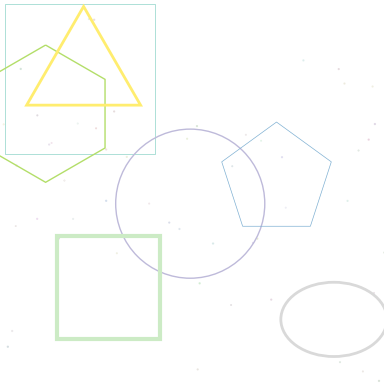[{"shape": "square", "thickness": 0.5, "radius": 0.97, "center": [0.207, 0.794]}, {"shape": "circle", "thickness": 1, "radius": 0.97, "center": [0.494, 0.471]}, {"shape": "pentagon", "thickness": 0.5, "radius": 0.75, "center": [0.718, 0.533]}, {"shape": "hexagon", "thickness": 1, "radius": 0.89, "center": [0.118, 0.705]}, {"shape": "oval", "thickness": 2, "radius": 0.69, "center": [0.867, 0.17]}, {"shape": "square", "thickness": 3, "radius": 0.67, "center": [0.283, 0.252]}, {"shape": "triangle", "thickness": 2, "radius": 0.85, "center": [0.217, 0.812]}]